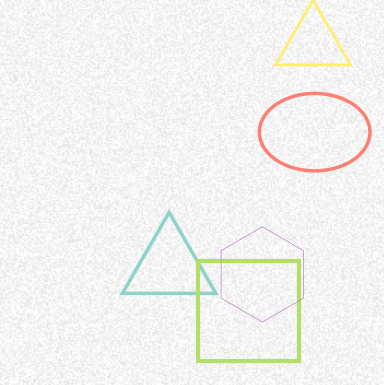[{"shape": "triangle", "thickness": 2.5, "radius": 0.7, "center": [0.439, 0.308]}, {"shape": "oval", "thickness": 2.5, "radius": 0.72, "center": [0.817, 0.657]}, {"shape": "square", "thickness": 3, "radius": 0.65, "center": [0.645, 0.192]}, {"shape": "hexagon", "thickness": 0.5, "radius": 0.62, "center": [0.681, 0.287]}, {"shape": "triangle", "thickness": 2, "radius": 0.56, "center": [0.813, 0.888]}]